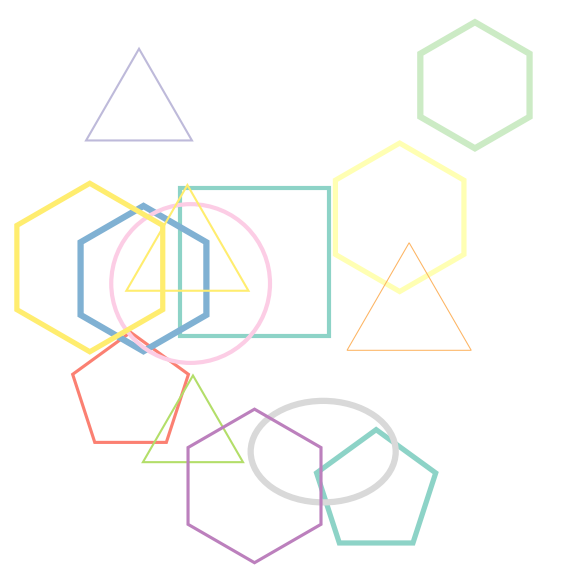[{"shape": "square", "thickness": 2, "radius": 0.64, "center": [0.441, 0.546]}, {"shape": "pentagon", "thickness": 2.5, "radius": 0.54, "center": [0.651, 0.147]}, {"shape": "hexagon", "thickness": 2.5, "radius": 0.64, "center": [0.692, 0.623]}, {"shape": "triangle", "thickness": 1, "radius": 0.53, "center": [0.241, 0.809]}, {"shape": "pentagon", "thickness": 1.5, "radius": 0.53, "center": [0.226, 0.318]}, {"shape": "hexagon", "thickness": 3, "radius": 0.63, "center": [0.248, 0.517]}, {"shape": "triangle", "thickness": 0.5, "radius": 0.62, "center": [0.708, 0.455]}, {"shape": "triangle", "thickness": 1, "radius": 0.5, "center": [0.334, 0.249]}, {"shape": "circle", "thickness": 2, "radius": 0.69, "center": [0.33, 0.508]}, {"shape": "oval", "thickness": 3, "radius": 0.63, "center": [0.56, 0.217]}, {"shape": "hexagon", "thickness": 1.5, "radius": 0.66, "center": [0.441, 0.158]}, {"shape": "hexagon", "thickness": 3, "radius": 0.55, "center": [0.822, 0.852]}, {"shape": "hexagon", "thickness": 2.5, "radius": 0.73, "center": [0.156, 0.536]}, {"shape": "triangle", "thickness": 1, "radius": 0.61, "center": [0.325, 0.557]}]